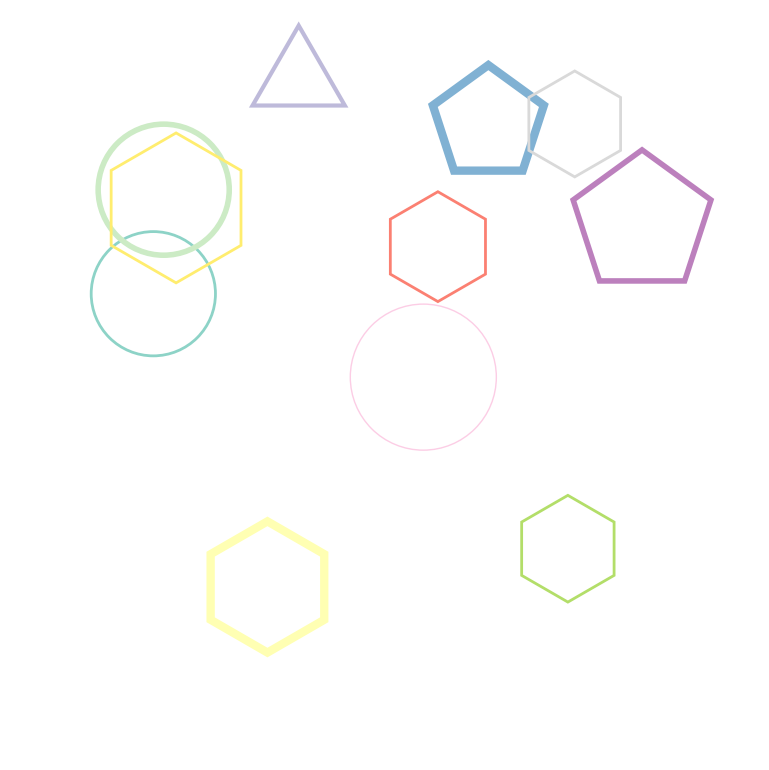[{"shape": "circle", "thickness": 1, "radius": 0.4, "center": [0.199, 0.619]}, {"shape": "hexagon", "thickness": 3, "radius": 0.43, "center": [0.347, 0.238]}, {"shape": "triangle", "thickness": 1.5, "radius": 0.35, "center": [0.388, 0.898]}, {"shape": "hexagon", "thickness": 1, "radius": 0.36, "center": [0.569, 0.68]}, {"shape": "pentagon", "thickness": 3, "radius": 0.38, "center": [0.634, 0.84]}, {"shape": "hexagon", "thickness": 1, "radius": 0.35, "center": [0.737, 0.287]}, {"shape": "circle", "thickness": 0.5, "radius": 0.47, "center": [0.55, 0.51]}, {"shape": "hexagon", "thickness": 1, "radius": 0.34, "center": [0.746, 0.839]}, {"shape": "pentagon", "thickness": 2, "radius": 0.47, "center": [0.834, 0.711]}, {"shape": "circle", "thickness": 2, "radius": 0.43, "center": [0.213, 0.754]}, {"shape": "hexagon", "thickness": 1, "radius": 0.49, "center": [0.229, 0.73]}]